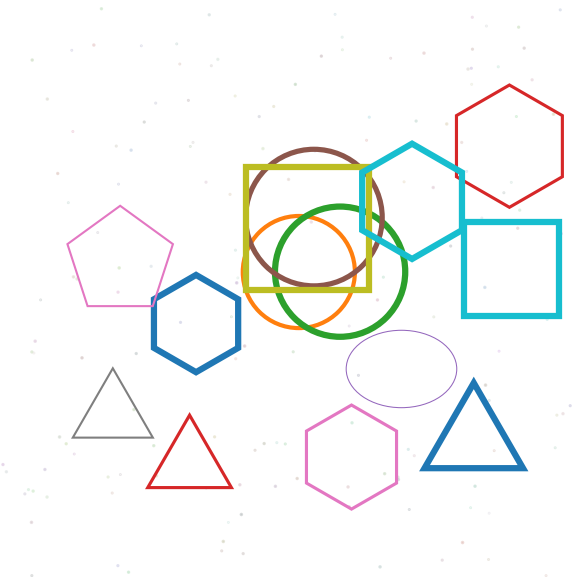[{"shape": "triangle", "thickness": 3, "radius": 0.49, "center": [0.82, 0.238]}, {"shape": "hexagon", "thickness": 3, "radius": 0.42, "center": [0.339, 0.439]}, {"shape": "circle", "thickness": 2, "radius": 0.49, "center": [0.517, 0.528]}, {"shape": "circle", "thickness": 3, "radius": 0.56, "center": [0.589, 0.529]}, {"shape": "hexagon", "thickness": 1.5, "radius": 0.53, "center": [0.882, 0.746]}, {"shape": "triangle", "thickness": 1.5, "radius": 0.42, "center": [0.328, 0.197]}, {"shape": "oval", "thickness": 0.5, "radius": 0.48, "center": [0.695, 0.36]}, {"shape": "circle", "thickness": 2.5, "radius": 0.59, "center": [0.544, 0.622]}, {"shape": "hexagon", "thickness": 1.5, "radius": 0.45, "center": [0.609, 0.208]}, {"shape": "pentagon", "thickness": 1, "radius": 0.48, "center": [0.208, 0.547]}, {"shape": "triangle", "thickness": 1, "radius": 0.4, "center": [0.195, 0.281]}, {"shape": "square", "thickness": 3, "radius": 0.53, "center": [0.533, 0.603]}, {"shape": "hexagon", "thickness": 3, "radius": 0.5, "center": [0.714, 0.65]}, {"shape": "square", "thickness": 3, "radius": 0.41, "center": [0.886, 0.533]}]